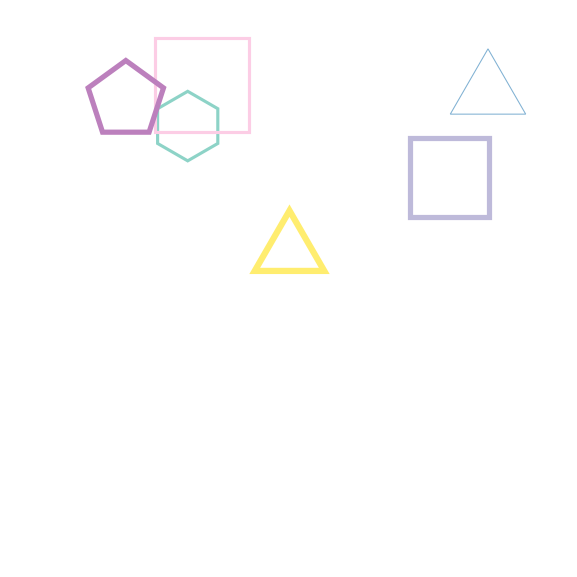[{"shape": "hexagon", "thickness": 1.5, "radius": 0.3, "center": [0.325, 0.781]}, {"shape": "square", "thickness": 2.5, "radius": 0.34, "center": [0.778, 0.692]}, {"shape": "triangle", "thickness": 0.5, "radius": 0.38, "center": [0.845, 0.839]}, {"shape": "square", "thickness": 1.5, "radius": 0.41, "center": [0.35, 0.852]}, {"shape": "pentagon", "thickness": 2.5, "radius": 0.34, "center": [0.218, 0.826]}, {"shape": "triangle", "thickness": 3, "radius": 0.35, "center": [0.501, 0.565]}]